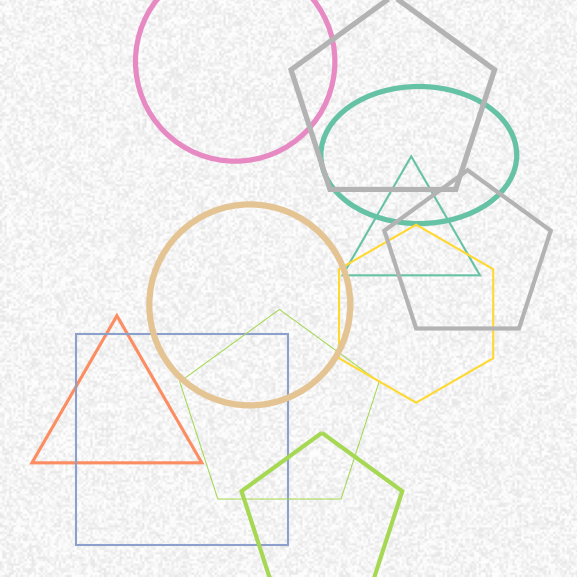[{"shape": "triangle", "thickness": 1, "radius": 0.69, "center": [0.712, 0.591]}, {"shape": "oval", "thickness": 2.5, "radius": 0.85, "center": [0.725, 0.731]}, {"shape": "triangle", "thickness": 1.5, "radius": 0.85, "center": [0.202, 0.283]}, {"shape": "square", "thickness": 1, "radius": 0.92, "center": [0.315, 0.238]}, {"shape": "circle", "thickness": 2.5, "radius": 0.86, "center": [0.407, 0.893]}, {"shape": "pentagon", "thickness": 2, "radius": 0.73, "center": [0.557, 0.103]}, {"shape": "pentagon", "thickness": 0.5, "radius": 0.91, "center": [0.484, 0.282]}, {"shape": "hexagon", "thickness": 1, "radius": 0.77, "center": [0.721, 0.456]}, {"shape": "circle", "thickness": 3, "radius": 0.87, "center": [0.433, 0.471]}, {"shape": "pentagon", "thickness": 2.5, "radius": 0.93, "center": [0.68, 0.821]}, {"shape": "pentagon", "thickness": 2, "radius": 0.76, "center": [0.81, 0.553]}]